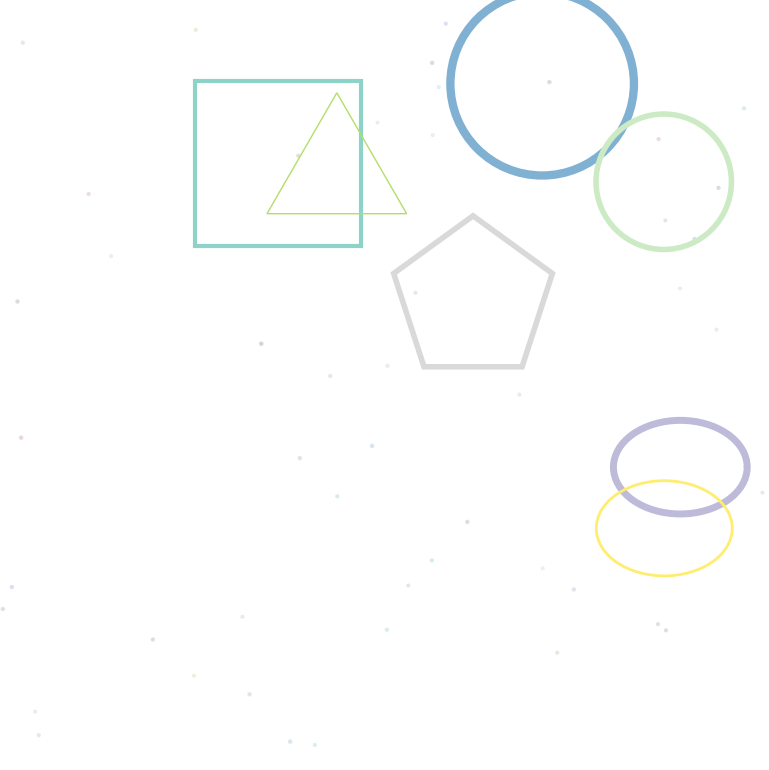[{"shape": "square", "thickness": 1.5, "radius": 0.54, "center": [0.361, 0.788]}, {"shape": "oval", "thickness": 2.5, "radius": 0.43, "center": [0.884, 0.393]}, {"shape": "circle", "thickness": 3, "radius": 0.6, "center": [0.704, 0.891]}, {"shape": "triangle", "thickness": 0.5, "radius": 0.52, "center": [0.437, 0.775]}, {"shape": "pentagon", "thickness": 2, "radius": 0.54, "center": [0.614, 0.611]}, {"shape": "circle", "thickness": 2, "radius": 0.44, "center": [0.862, 0.764]}, {"shape": "oval", "thickness": 1, "radius": 0.44, "center": [0.863, 0.314]}]